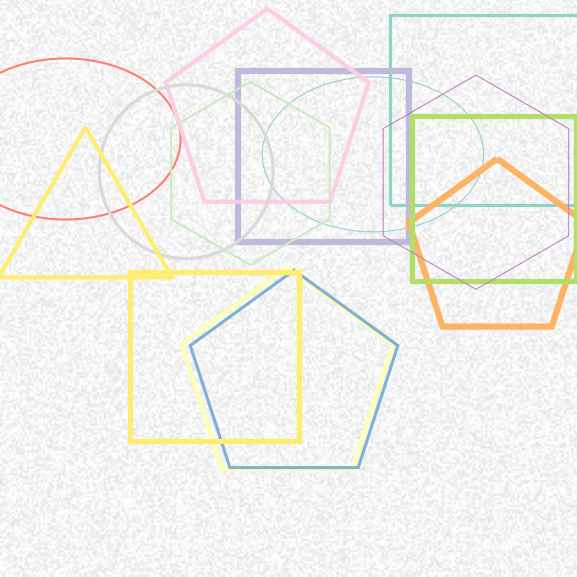[{"shape": "square", "thickness": 1.5, "radius": 0.83, "center": [0.84, 0.809]}, {"shape": "oval", "thickness": 0.5, "radius": 0.96, "center": [0.646, 0.732]}, {"shape": "pentagon", "thickness": 2, "radius": 0.96, "center": [0.497, 0.343]}, {"shape": "square", "thickness": 3, "radius": 0.74, "center": [0.561, 0.729]}, {"shape": "oval", "thickness": 1, "radius": 1.0, "center": [0.113, 0.758]}, {"shape": "pentagon", "thickness": 1.5, "radius": 0.94, "center": [0.509, 0.342]}, {"shape": "pentagon", "thickness": 3, "radius": 0.8, "center": [0.861, 0.564]}, {"shape": "square", "thickness": 2.5, "radius": 0.71, "center": [0.856, 0.655]}, {"shape": "pentagon", "thickness": 2, "radius": 0.92, "center": [0.463, 0.799]}, {"shape": "circle", "thickness": 1.5, "radius": 0.75, "center": [0.322, 0.702]}, {"shape": "hexagon", "thickness": 0.5, "radius": 0.93, "center": [0.824, 0.684]}, {"shape": "hexagon", "thickness": 1, "radius": 0.79, "center": [0.434, 0.699]}, {"shape": "triangle", "thickness": 2, "radius": 0.87, "center": [0.148, 0.606]}, {"shape": "square", "thickness": 2.5, "radius": 0.73, "center": [0.371, 0.382]}]